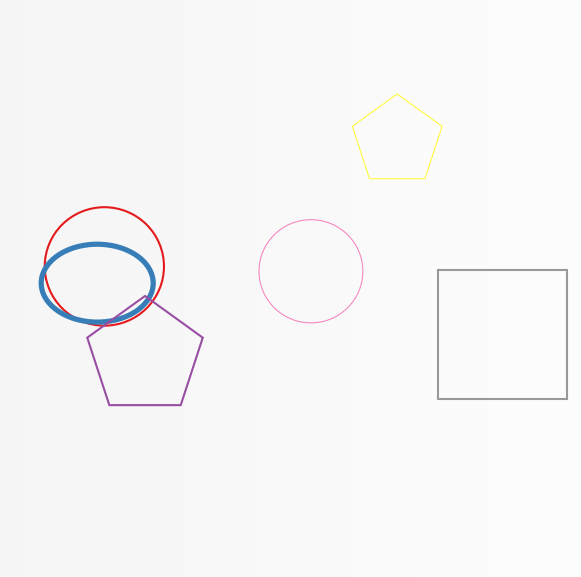[{"shape": "circle", "thickness": 1, "radius": 0.51, "center": [0.18, 0.538]}, {"shape": "oval", "thickness": 2.5, "radius": 0.48, "center": [0.167, 0.509]}, {"shape": "pentagon", "thickness": 1, "radius": 0.52, "center": [0.249, 0.382]}, {"shape": "pentagon", "thickness": 0.5, "radius": 0.41, "center": [0.683, 0.755]}, {"shape": "circle", "thickness": 0.5, "radius": 0.45, "center": [0.535, 0.529]}, {"shape": "square", "thickness": 1, "radius": 0.55, "center": [0.865, 0.42]}]